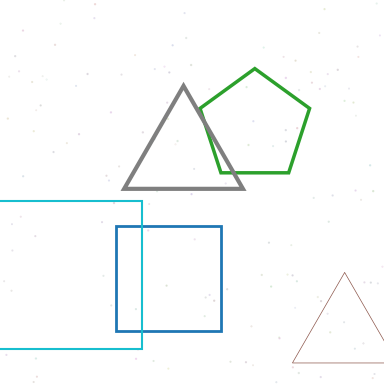[{"shape": "square", "thickness": 2, "radius": 0.68, "center": [0.438, 0.277]}, {"shape": "pentagon", "thickness": 2.5, "radius": 0.75, "center": [0.662, 0.672]}, {"shape": "triangle", "thickness": 0.5, "radius": 0.78, "center": [0.895, 0.136]}, {"shape": "triangle", "thickness": 3, "radius": 0.89, "center": [0.477, 0.599]}, {"shape": "square", "thickness": 1.5, "radius": 0.96, "center": [0.177, 0.286]}]